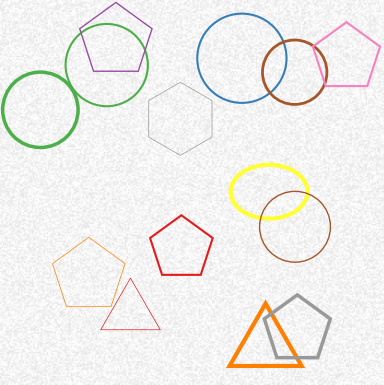[{"shape": "pentagon", "thickness": 1.5, "radius": 0.43, "center": [0.471, 0.355]}, {"shape": "triangle", "thickness": 0.5, "radius": 0.45, "center": [0.339, 0.188]}, {"shape": "circle", "thickness": 1.5, "radius": 0.58, "center": [0.628, 0.849]}, {"shape": "circle", "thickness": 2.5, "radius": 0.49, "center": [0.105, 0.715]}, {"shape": "circle", "thickness": 1.5, "radius": 0.53, "center": [0.277, 0.831]}, {"shape": "pentagon", "thickness": 1, "radius": 0.49, "center": [0.301, 0.895]}, {"shape": "pentagon", "thickness": 0.5, "radius": 0.5, "center": [0.231, 0.285]}, {"shape": "triangle", "thickness": 3, "radius": 0.54, "center": [0.69, 0.103]}, {"shape": "oval", "thickness": 3, "radius": 0.5, "center": [0.699, 0.502]}, {"shape": "circle", "thickness": 1, "radius": 0.46, "center": [0.766, 0.411]}, {"shape": "circle", "thickness": 2, "radius": 0.42, "center": [0.765, 0.812]}, {"shape": "pentagon", "thickness": 1.5, "radius": 0.46, "center": [0.9, 0.851]}, {"shape": "hexagon", "thickness": 0.5, "radius": 0.47, "center": [0.468, 0.691]}, {"shape": "pentagon", "thickness": 2.5, "radius": 0.45, "center": [0.772, 0.144]}]